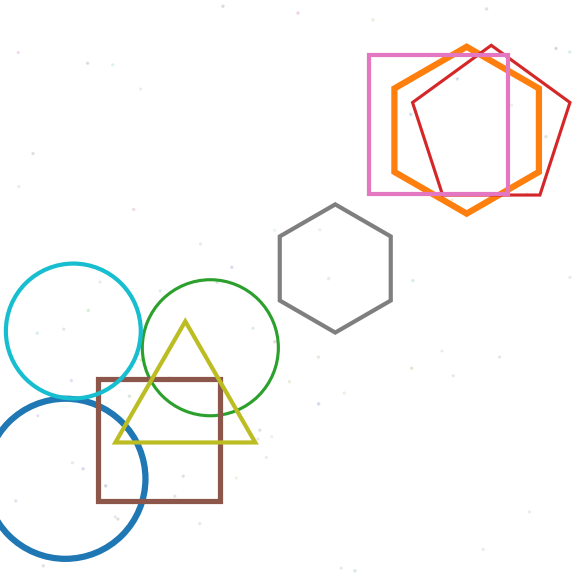[{"shape": "circle", "thickness": 3, "radius": 0.69, "center": [0.113, 0.17]}, {"shape": "hexagon", "thickness": 3, "radius": 0.72, "center": [0.808, 0.774]}, {"shape": "circle", "thickness": 1.5, "radius": 0.59, "center": [0.364, 0.397]}, {"shape": "pentagon", "thickness": 1.5, "radius": 0.72, "center": [0.851, 0.777]}, {"shape": "square", "thickness": 2.5, "radius": 0.53, "center": [0.276, 0.237]}, {"shape": "square", "thickness": 2, "radius": 0.6, "center": [0.76, 0.783]}, {"shape": "hexagon", "thickness": 2, "radius": 0.55, "center": [0.581, 0.534]}, {"shape": "triangle", "thickness": 2, "radius": 0.7, "center": [0.321, 0.303]}, {"shape": "circle", "thickness": 2, "radius": 0.58, "center": [0.127, 0.426]}]